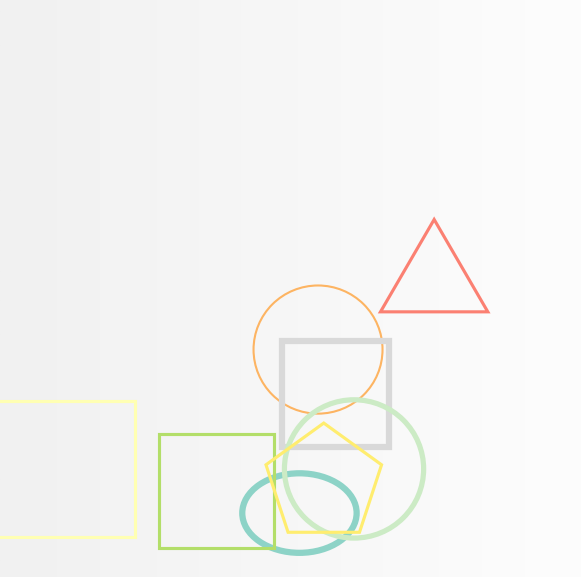[{"shape": "oval", "thickness": 3, "radius": 0.49, "center": [0.515, 0.111]}, {"shape": "square", "thickness": 1.5, "radius": 0.59, "center": [0.115, 0.187]}, {"shape": "triangle", "thickness": 1.5, "radius": 0.53, "center": [0.747, 0.512]}, {"shape": "circle", "thickness": 1, "radius": 0.55, "center": [0.547, 0.394]}, {"shape": "square", "thickness": 1.5, "radius": 0.49, "center": [0.373, 0.148]}, {"shape": "square", "thickness": 3, "radius": 0.46, "center": [0.577, 0.318]}, {"shape": "circle", "thickness": 2.5, "radius": 0.6, "center": [0.609, 0.187]}, {"shape": "pentagon", "thickness": 1.5, "radius": 0.52, "center": [0.557, 0.162]}]